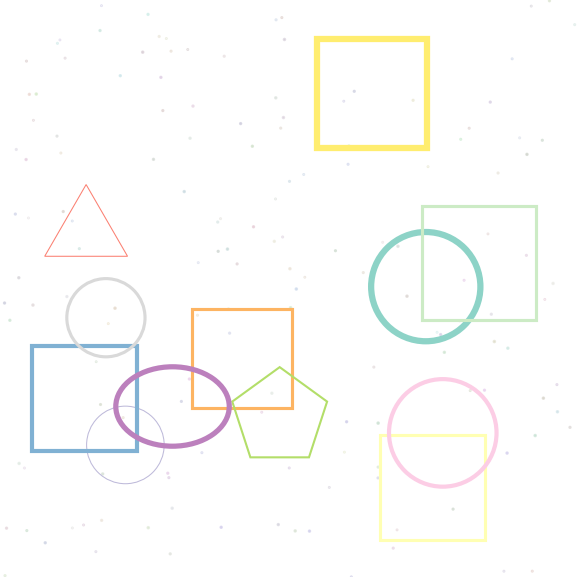[{"shape": "circle", "thickness": 3, "radius": 0.47, "center": [0.737, 0.503]}, {"shape": "square", "thickness": 1.5, "radius": 0.45, "center": [0.749, 0.156]}, {"shape": "circle", "thickness": 0.5, "radius": 0.34, "center": [0.217, 0.229]}, {"shape": "triangle", "thickness": 0.5, "radius": 0.41, "center": [0.149, 0.597]}, {"shape": "square", "thickness": 2, "radius": 0.45, "center": [0.147, 0.309]}, {"shape": "square", "thickness": 1.5, "radius": 0.43, "center": [0.419, 0.378]}, {"shape": "pentagon", "thickness": 1, "radius": 0.43, "center": [0.484, 0.277]}, {"shape": "circle", "thickness": 2, "radius": 0.47, "center": [0.767, 0.25]}, {"shape": "circle", "thickness": 1.5, "radius": 0.34, "center": [0.183, 0.449]}, {"shape": "oval", "thickness": 2.5, "radius": 0.49, "center": [0.299, 0.295]}, {"shape": "square", "thickness": 1.5, "radius": 0.49, "center": [0.83, 0.544]}, {"shape": "square", "thickness": 3, "radius": 0.48, "center": [0.644, 0.837]}]